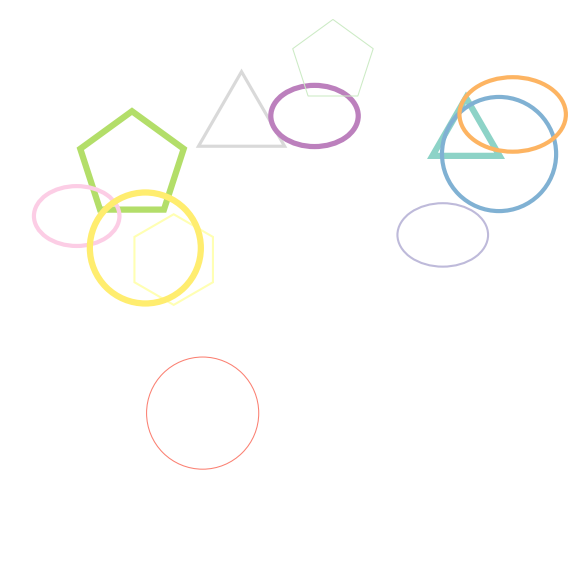[{"shape": "triangle", "thickness": 3, "radius": 0.34, "center": [0.807, 0.763]}, {"shape": "hexagon", "thickness": 1, "radius": 0.39, "center": [0.301, 0.55]}, {"shape": "oval", "thickness": 1, "radius": 0.39, "center": [0.767, 0.592]}, {"shape": "circle", "thickness": 0.5, "radius": 0.49, "center": [0.351, 0.284]}, {"shape": "circle", "thickness": 2, "radius": 0.49, "center": [0.864, 0.732]}, {"shape": "oval", "thickness": 2, "radius": 0.46, "center": [0.888, 0.801]}, {"shape": "pentagon", "thickness": 3, "radius": 0.47, "center": [0.229, 0.712]}, {"shape": "oval", "thickness": 2, "radius": 0.37, "center": [0.133, 0.625]}, {"shape": "triangle", "thickness": 1.5, "radius": 0.43, "center": [0.418, 0.789]}, {"shape": "oval", "thickness": 2.5, "radius": 0.38, "center": [0.545, 0.798]}, {"shape": "pentagon", "thickness": 0.5, "radius": 0.37, "center": [0.577, 0.892]}, {"shape": "circle", "thickness": 3, "radius": 0.48, "center": [0.252, 0.57]}]